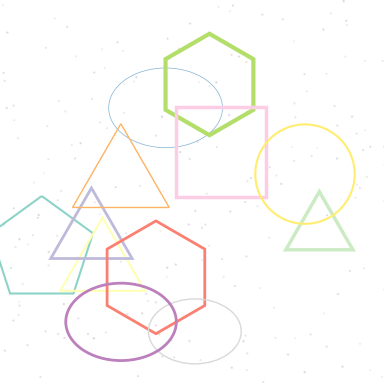[{"shape": "pentagon", "thickness": 1.5, "radius": 0.7, "center": [0.108, 0.351]}, {"shape": "triangle", "thickness": 1.5, "radius": 0.63, "center": [0.266, 0.308]}, {"shape": "triangle", "thickness": 2, "radius": 0.61, "center": [0.238, 0.39]}, {"shape": "hexagon", "thickness": 2, "radius": 0.73, "center": [0.405, 0.28]}, {"shape": "oval", "thickness": 0.5, "radius": 0.74, "center": [0.43, 0.72]}, {"shape": "triangle", "thickness": 1, "radius": 0.72, "center": [0.314, 0.534]}, {"shape": "hexagon", "thickness": 3, "radius": 0.66, "center": [0.544, 0.781]}, {"shape": "square", "thickness": 2.5, "radius": 0.59, "center": [0.574, 0.606]}, {"shape": "oval", "thickness": 1, "radius": 0.6, "center": [0.506, 0.139]}, {"shape": "oval", "thickness": 2, "radius": 0.72, "center": [0.314, 0.164]}, {"shape": "triangle", "thickness": 2.5, "radius": 0.5, "center": [0.829, 0.401]}, {"shape": "circle", "thickness": 1.5, "radius": 0.65, "center": [0.792, 0.548]}]